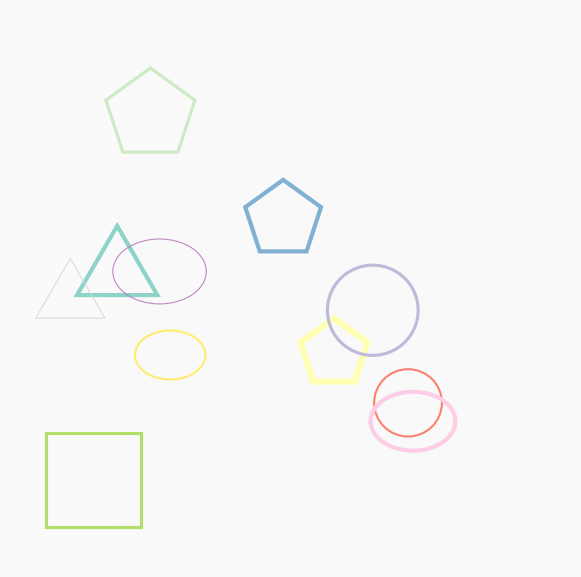[{"shape": "triangle", "thickness": 2, "radius": 0.4, "center": [0.202, 0.528]}, {"shape": "pentagon", "thickness": 3, "radius": 0.3, "center": [0.575, 0.387]}, {"shape": "circle", "thickness": 1.5, "radius": 0.39, "center": [0.641, 0.462]}, {"shape": "circle", "thickness": 1, "radius": 0.29, "center": [0.702, 0.302]}, {"shape": "pentagon", "thickness": 2, "radius": 0.34, "center": [0.487, 0.619]}, {"shape": "square", "thickness": 1.5, "radius": 0.41, "center": [0.16, 0.168]}, {"shape": "oval", "thickness": 2, "radius": 0.36, "center": [0.711, 0.27]}, {"shape": "triangle", "thickness": 0.5, "radius": 0.34, "center": [0.121, 0.483]}, {"shape": "oval", "thickness": 0.5, "radius": 0.4, "center": [0.274, 0.529]}, {"shape": "pentagon", "thickness": 1.5, "radius": 0.4, "center": [0.259, 0.801]}, {"shape": "oval", "thickness": 1, "radius": 0.3, "center": [0.293, 0.384]}]